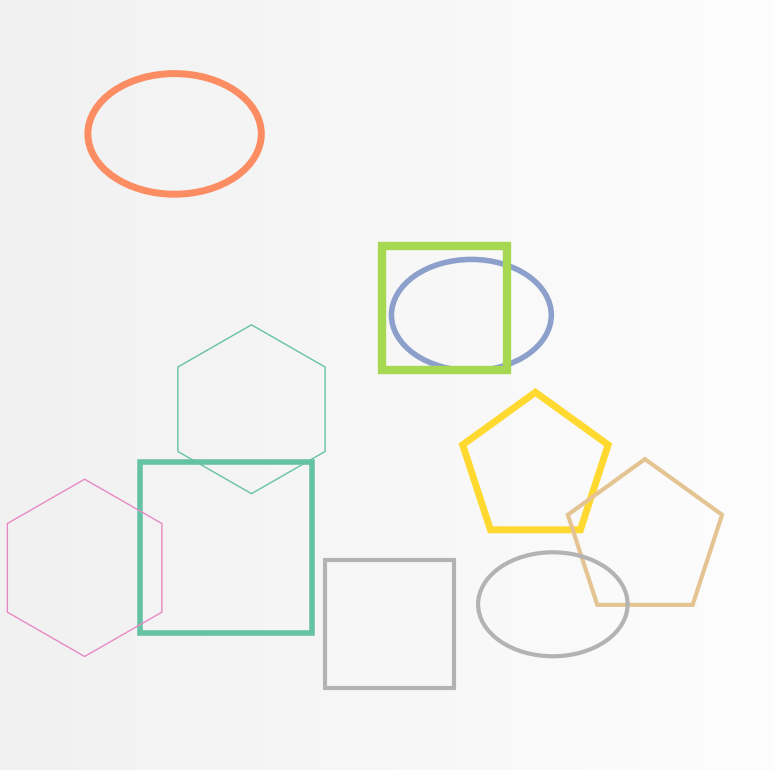[{"shape": "square", "thickness": 2, "radius": 0.55, "center": [0.292, 0.289]}, {"shape": "hexagon", "thickness": 0.5, "radius": 0.55, "center": [0.324, 0.469]}, {"shape": "oval", "thickness": 2.5, "radius": 0.56, "center": [0.225, 0.826]}, {"shape": "oval", "thickness": 2, "radius": 0.52, "center": [0.608, 0.591]}, {"shape": "hexagon", "thickness": 0.5, "radius": 0.58, "center": [0.109, 0.263]}, {"shape": "square", "thickness": 3, "radius": 0.4, "center": [0.574, 0.601]}, {"shape": "pentagon", "thickness": 2.5, "radius": 0.49, "center": [0.691, 0.392]}, {"shape": "pentagon", "thickness": 1.5, "radius": 0.52, "center": [0.832, 0.299]}, {"shape": "square", "thickness": 1.5, "radius": 0.41, "center": [0.503, 0.189]}, {"shape": "oval", "thickness": 1.5, "radius": 0.48, "center": [0.713, 0.215]}]